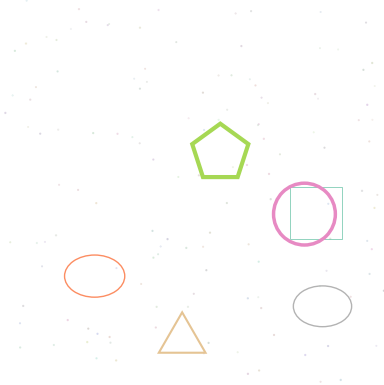[{"shape": "square", "thickness": 0.5, "radius": 0.34, "center": [0.82, 0.447]}, {"shape": "oval", "thickness": 1, "radius": 0.39, "center": [0.246, 0.283]}, {"shape": "circle", "thickness": 2.5, "radius": 0.4, "center": [0.791, 0.444]}, {"shape": "pentagon", "thickness": 3, "radius": 0.38, "center": [0.572, 0.602]}, {"shape": "triangle", "thickness": 1.5, "radius": 0.35, "center": [0.473, 0.119]}, {"shape": "oval", "thickness": 1, "radius": 0.38, "center": [0.838, 0.204]}]